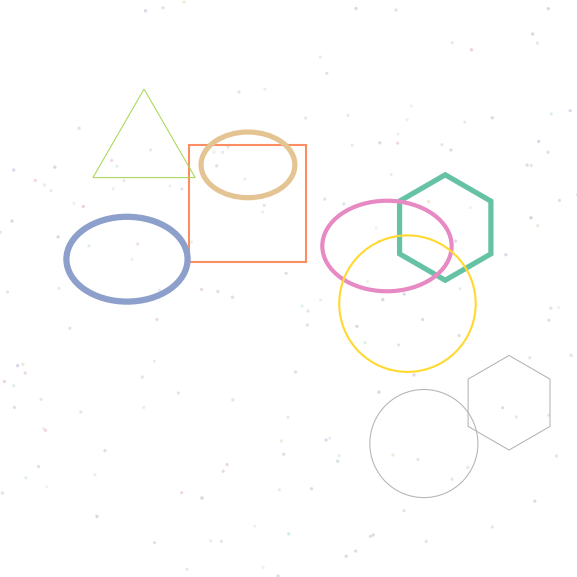[{"shape": "hexagon", "thickness": 2.5, "radius": 0.46, "center": [0.771, 0.605]}, {"shape": "square", "thickness": 1, "radius": 0.51, "center": [0.429, 0.646]}, {"shape": "oval", "thickness": 3, "radius": 0.52, "center": [0.22, 0.55]}, {"shape": "oval", "thickness": 2, "radius": 0.56, "center": [0.67, 0.573]}, {"shape": "triangle", "thickness": 0.5, "radius": 0.51, "center": [0.249, 0.743]}, {"shape": "circle", "thickness": 1, "radius": 0.59, "center": [0.706, 0.473]}, {"shape": "oval", "thickness": 2.5, "radius": 0.41, "center": [0.429, 0.714]}, {"shape": "circle", "thickness": 0.5, "radius": 0.47, "center": [0.734, 0.231]}, {"shape": "hexagon", "thickness": 0.5, "radius": 0.41, "center": [0.881, 0.302]}]